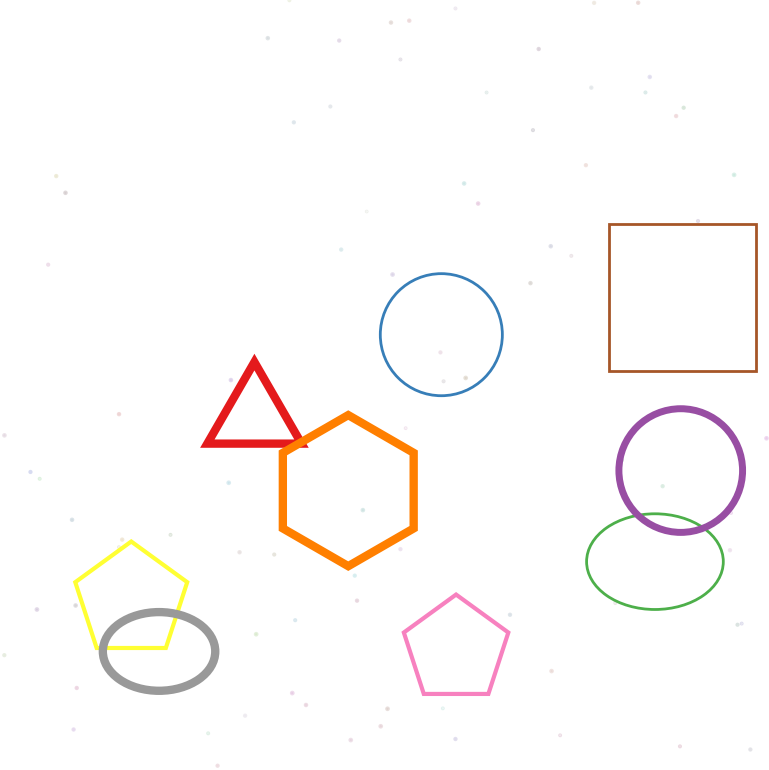[{"shape": "triangle", "thickness": 3, "radius": 0.35, "center": [0.33, 0.459]}, {"shape": "circle", "thickness": 1, "radius": 0.4, "center": [0.573, 0.565]}, {"shape": "oval", "thickness": 1, "radius": 0.44, "center": [0.851, 0.271]}, {"shape": "circle", "thickness": 2.5, "radius": 0.4, "center": [0.884, 0.389]}, {"shape": "hexagon", "thickness": 3, "radius": 0.49, "center": [0.452, 0.363]}, {"shape": "pentagon", "thickness": 1.5, "radius": 0.38, "center": [0.17, 0.22]}, {"shape": "square", "thickness": 1, "radius": 0.48, "center": [0.886, 0.614]}, {"shape": "pentagon", "thickness": 1.5, "radius": 0.36, "center": [0.592, 0.156]}, {"shape": "oval", "thickness": 3, "radius": 0.36, "center": [0.207, 0.154]}]